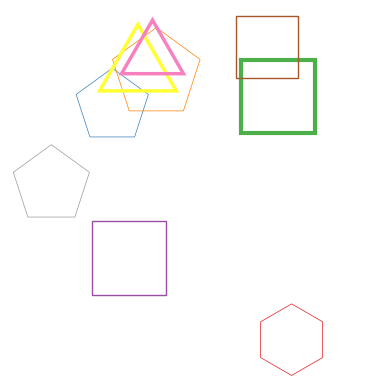[{"shape": "hexagon", "thickness": 0.5, "radius": 0.46, "center": [0.757, 0.118]}, {"shape": "pentagon", "thickness": 0.5, "radius": 0.49, "center": [0.292, 0.724]}, {"shape": "square", "thickness": 3, "radius": 0.48, "center": [0.722, 0.75]}, {"shape": "square", "thickness": 1, "radius": 0.48, "center": [0.334, 0.33]}, {"shape": "pentagon", "thickness": 0.5, "radius": 0.6, "center": [0.406, 0.809]}, {"shape": "triangle", "thickness": 2.5, "radius": 0.58, "center": [0.358, 0.821]}, {"shape": "square", "thickness": 1, "radius": 0.41, "center": [0.694, 0.878]}, {"shape": "triangle", "thickness": 2.5, "radius": 0.46, "center": [0.396, 0.855]}, {"shape": "pentagon", "thickness": 0.5, "radius": 0.52, "center": [0.133, 0.52]}]